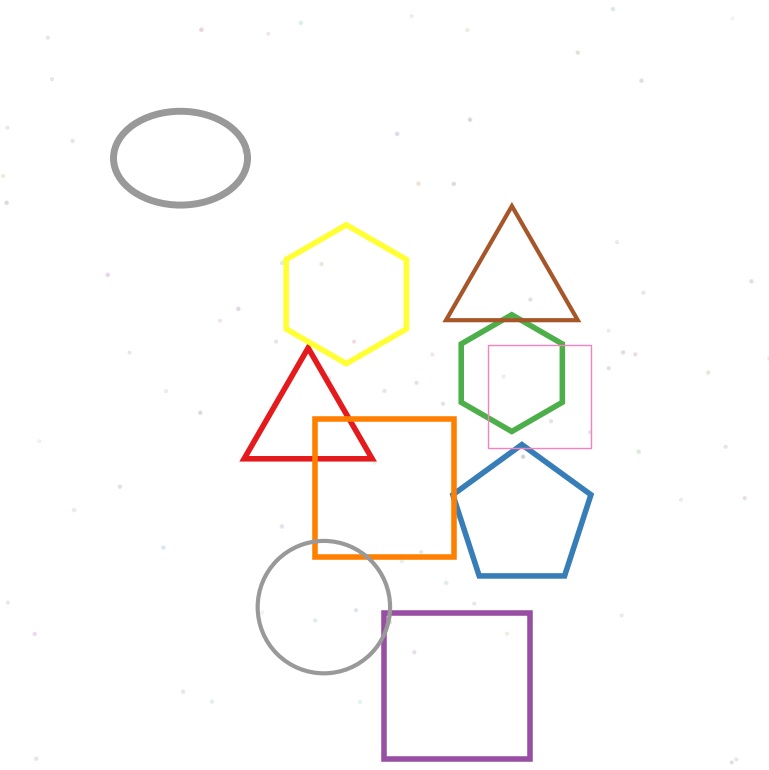[{"shape": "triangle", "thickness": 2, "radius": 0.48, "center": [0.4, 0.452]}, {"shape": "pentagon", "thickness": 2, "radius": 0.47, "center": [0.678, 0.328]}, {"shape": "hexagon", "thickness": 2, "radius": 0.38, "center": [0.665, 0.515]}, {"shape": "square", "thickness": 2, "radius": 0.47, "center": [0.594, 0.11]}, {"shape": "square", "thickness": 2, "radius": 0.45, "center": [0.499, 0.366]}, {"shape": "hexagon", "thickness": 2, "radius": 0.45, "center": [0.45, 0.618]}, {"shape": "triangle", "thickness": 1.5, "radius": 0.49, "center": [0.665, 0.634]}, {"shape": "square", "thickness": 0.5, "radius": 0.33, "center": [0.701, 0.485]}, {"shape": "circle", "thickness": 1.5, "radius": 0.43, "center": [0.421, 0.212]}, {"shape": "oval", "thickness": 2.5, "radius": 0.44, "center": [0.234, 0.795]}]